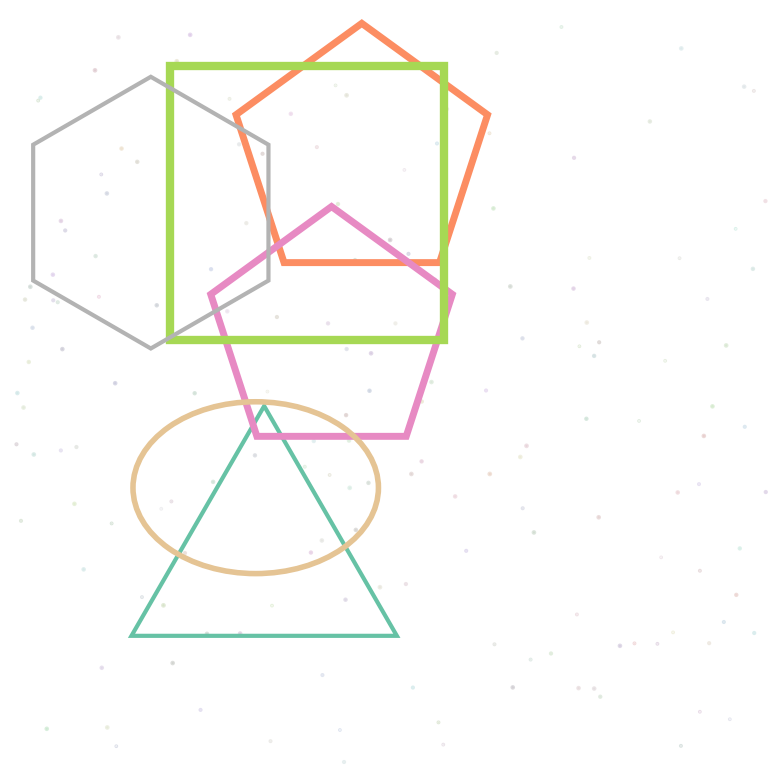[{"shape": "triangle", "thickness": 1.5, "radius": 0.99, "center": [0.343, 0.274]}, {"shape": "pentagon", "thickness": 2.5, "radius": 0.86, "center": [0.47, 0.798]}, {"shape": "pentagon", "thickness": 2.5, "radius": 0.82, "center": [0.431, 0.567]}, {"shape": "square", "thickness": 3, "radius": 0.89, "center": [0.398, 0.737]}, {"shape": "oval", "thickness": 2, "radius": 0.8, "center": [0.332, 0.367]}, {"shape": "hexagon", "thickness": 1.5, "radius": 0.88, "center": [0.196, 0.724]}]